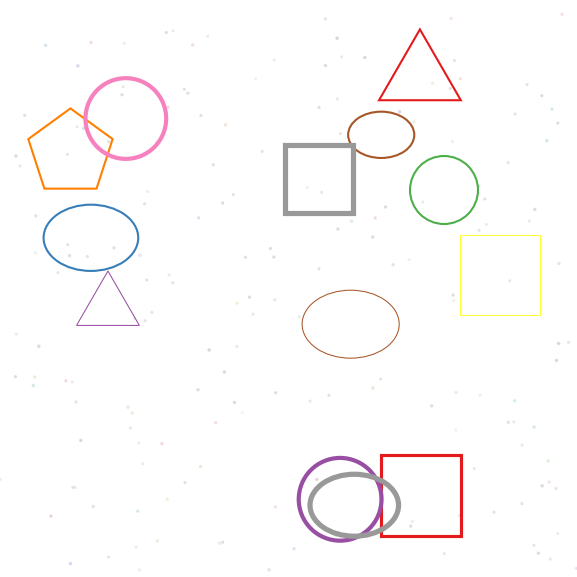[{"shape": "square", "thickness": 1.5, "radius": 0.35, "center": [0.729, 0.141]}, {"shape": "triangle", "thickness": 1, "radius": 0.41, "center": [0.727, 0.866]}, {"shape": "oval", "thickness": 1, "radius": 0.41, "center": [0.157, 0.587]}, {"shape": "circle", "thickness": 1, "radius": 0.29, "center": [0.769, 0.67]}, {"shape": "circle", "thickness": 2, "radius": 0.36, "center": [0.589, 0.135]}, {"shape": "triangle", "thickness": 0.5, "radius": 0.31, "center": [0.187, 0.467]}, {"shape": "pentagon", "thickness": 1, "radius": 0.38, "center": [0.122, 0.735]}, {"shape": "square", "thickness": 0.5, "radius": 0.35, "center": [0.866, 0.523]}, {"shape": "oval", "thickness": 0.5, "radius": 0.42, "center": [0.607, 0.438]}, {"shape": "oval", "thickness": 1, "radius": 0.29, "center": [0.66, 0.766]}, {"shape": "circle", "thickness": 2, "radius": 0.35, "center": [0.218, 0.794]}, {"shape": "oval", "thickness": 2.5, "radius": 0.38, "center": [0.613, 0.124]}, {"shape": "square", "thickness": 2.5, "radius": 0.29, "center": [0.553, 0.689]}]